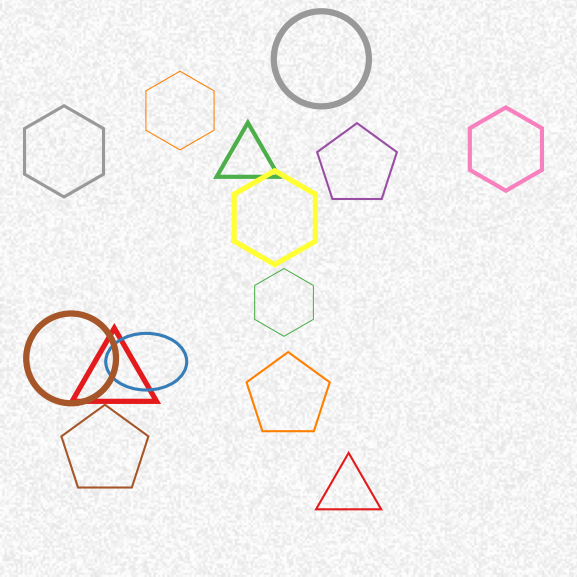[{"shape": "triangle", "thickness": 1, "radius": 0.33, "center": [0.604, 0.15]}, {"shape": "triangle", "thickness": 2.5, "radius": 0.42, "center": [0.198, 0.346]}, {"shape": "oval", "thickness": 1.5, "radius": 0.35, "center": [0.253, 0.373]}, {"shape": "triangle", "thickness": 2, "radius": 0.31, "center": [0.429, 0.724]}, {"shape": "hexagon", "thickness": 0.5, "radius": 0.29, "center": [0.492, 0.475]}, {"shape": "pentagon", "thickness": 1, "radius": 0.36, "center": [0.618, 0.713]}, {"shape": "pentagon", "thickness": 1, "radius": 0.38, "center": [0.499, 0.314]}, {"shape": "hexagon", "thickness": 0.5, "radius": 0.34, "center": [0.312, 0.808]}, {"shape": "hexagon", "thickness": 2.5, "radius": 0.41, "center": [0.476, 0.622]}, {"shape": "pentagon", "thickness": 1, "radius": 0.4, "center": [0.182, 0.219]}, {"shape": "circle", "thickness": 3, "radius": 0.39, "center": [0.123, 0.379]}, {"shape": "hexagon", "thickness": 2, "radius": 0.36, "center": [0.876, 0.741]}, {"shape": "hexagon", "thickness": 1.5, "radius": 0.39, "center": [0.111, 0.737]}, {"shape": "circle", "thickness": 3, "radius": 0.41, "center": [0.556, 0.897]}]